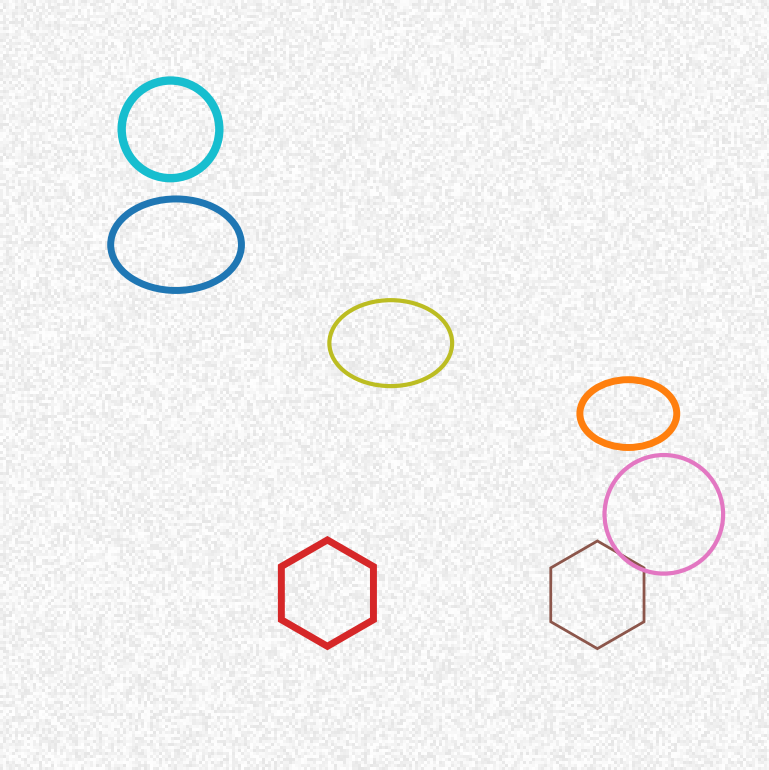[{"shape": "oval", "thickness": 2.5, "radius": 0.42, "center": [0.229, 0.682]}, {"shape": "oval", "thickness": 2.5, "radius": 0.31, "center": [0.816, 0.463]}, {"shape": "hexagon", "thickness": 2.5, "radius": 0.35, "center": [0.425, 0.23]}, {"shape": "hexagon", "thickness": 1, "radius": 0.35, "center": [0.776, 0.228]}, {"shape": "circle", "thickness": 1.5, "radius": 0.39, "center": [0.862, 0.332]}, {"shape": "oval", "thickness": 1.5, "radius": 0.4, "center": [0.507, 0.554]}, {"shape": "circle", "thickness": 3, "radius": 0.32, "center": [0.221, 0.832]}]